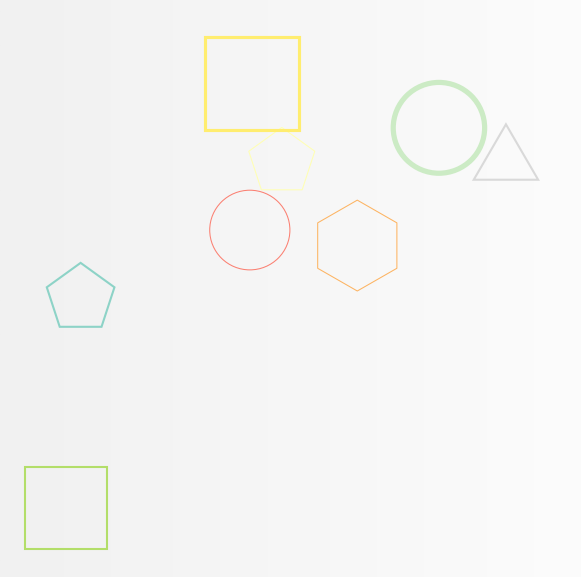[{"shape": "pentagon", "thickness": 1, "radius": 0.31, "center": [0.139, 0.483]}, {"shape": "pentagon", "thickness": 0.5, "radius": 0.3, "center": [0.485, 0.719]}, {"shape": "circle", "thickness": 0.5, "radius": 0.34, "center": [0.43, 0.601]}, {"shape": "hexagon", "thickness": 0.5, "radius": 0.39, "center": [0.615, 0.574]}, {"shape": "square", "thickness": 1, "radius": 0.35, "center": [0.114, 0.119]}, {"shape": "triangle", "thickness": 1, "radius": 0.32, "center": [0.87, 0.72]}, {"shape": "circle", "thickness": 2.5, "radius": 0.39, "center": [0.755, 0.778]}, {"shape": "square", "thickness": 1.5, "radius": 0.4, "center": [0.434, 0.854]}]